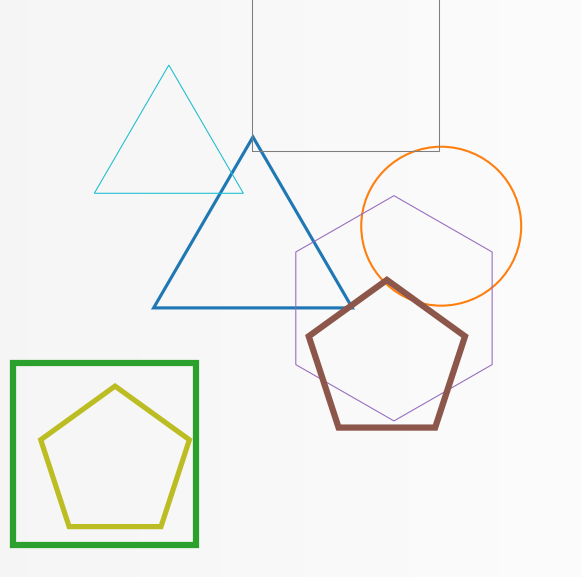[{"shape": "triangle", "thickness": 1.5, "radius": 0.99, "center": [0.435, 0.565]}, {"shape": "circle", "thickness": 1, "radius": 0.69, "center": [0.759, 0.607]}, {"shape": "square", "thickness": 3, "radius": 0.79, "center": [0.18, 0.212]}, {"shape": "hexagon", "thickness": 0.5, "radius": 0.98, "center": [0.678, 0.465]}, {"shape": "pentagon", "thickness": 3, "radius": 0.71, "center": [0.666, 0.373]}, {"shape": "square", "thickness": 0.5, "radius": 0.81, "center": [0.595, 0.899]}, {"shape": "pentagon", "thickness": 2.5, "radius": 0.67, "center": [0.198, 0.196]}, {"shape": "triangle", "thickness": 0.5, "radius": 0.74, "center": [0.29, 0.738]}]